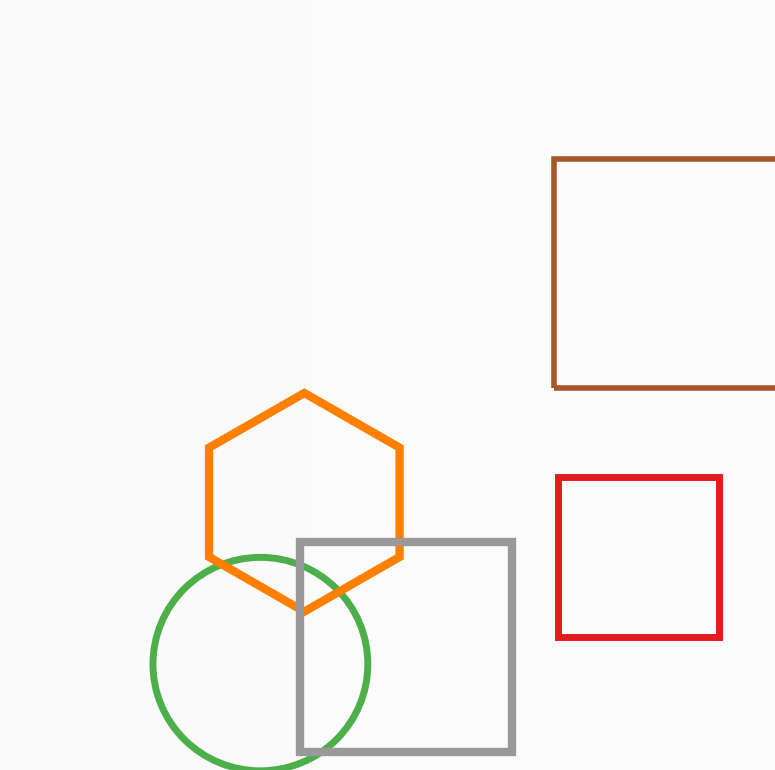[{"shape": "square", "thickness": 2.5, "radius": 0.52, "center": [0.824, 0.277]}, {"shape": "circle", "thickness": 2.5, "radius": 0.69, "center": [0.336, 0.138]}, {"shape": "hexagon", "thickness": 3, "radius": 0.71, "center": [0.393, 0.348]}, {"shape": "square", "thickness": 2, "radius": 0.74, "center": [0.864, 0.645]}, {"shape": "square", "thickness": 3, "radius": 0.68, "center": [0.524, 0.16]}]